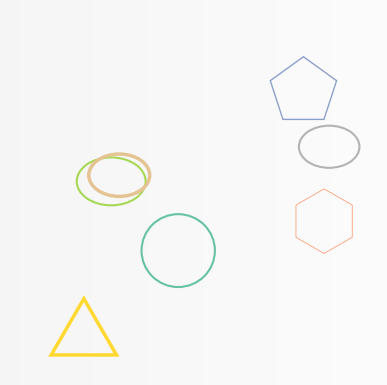[{"shape": "circle", "thickness": 1.5, "radius": 0.47, "center": [0.46, 0.349]}, {"shape": "hexagon", "thickness": 0.5, "radius": 0.42, "center": [0.836, 0.426]}, {"shape": "pentagon", "thickness": 1, "radius": 0.45, "center": [0.783, 0.763]}, {"shape": "oval", "thickness": 1.5, "radius": 0.44, "center": [0.287, 0.529]}, {"shape": "triangle", "thickness": 2.5, "radius": 0.49, "center": [0.216, 0.127]}, {"shape": "oval", "thickness": 2.5, "radius": 0.39, "center": [0.308, 0.545]}, {"shape": "oval", "thickness": 1.5, "radius": 0.39, "center": [0.849, 0.619]}]